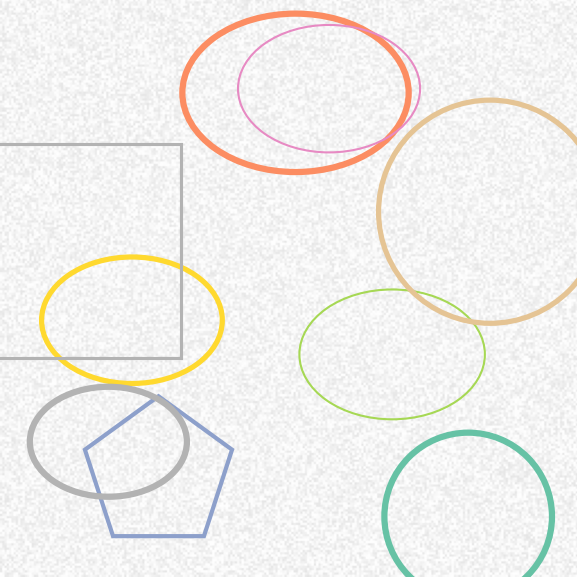[{"shape": "circle", "thickness": 3, "radius": 0.73, "center": [0.811, 0.105]}, {"shape": "oval", "thickness": 3, "radius": 0.98, "center": [0.512, 0.838]}, {"shape": "pentagon", "thickness": 2, "radius": 0.67, "center": [0.274, 0.179]}, {"shape": "oval", "thickness": 1, "radius": 0.79, "center": [0.57, 0.846]}, {"shape": "oval", "thickness": 1, "radius": 0.8, "center": [0.679, 0.385]}, {"shape": "oval", "thickness": 2.5, "radius": 0.78, "center": [0.228, 0.445]}, {"shape": "circle", "thickness": 2.5, "radius": 0.97, "center": [0.849, 0.633]}, {"shape": "square", "thickness": 1.5, "radius": 0.93, "center": [0.128, 0.564]}, {"shape": "oval", "thickness": 3, "radius": 0.68, "center": [0.188, 0.234]}]